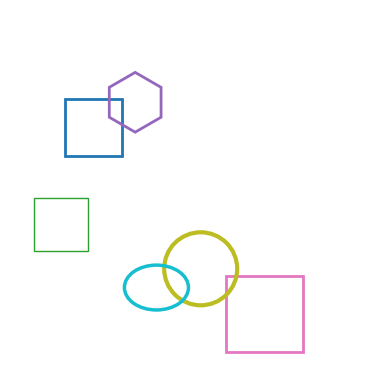[{"shape": "square", "thickness": 2, "radius": 0.37, "center": [0.243, 0.669]}, {"shape": "square", "thickness": 1, "radius": 0.35, "center": [0.158, 0.417]}, {"shape": "hexagon", "thickness": 2, "radius": 0.39, "center": [0.351, 0.734]}, {"shape": "square", "thickness": 2, "radius": 0.5, "center": [0.687, 0.184]}, {"shape": "circle", "thickness": 3, "radius": 0.47, "center": [0.521, 0.302]}, {"shape": "oval", "thickness": 2.5, "radius": 0.42, "center": [0.406, 0.253]}]